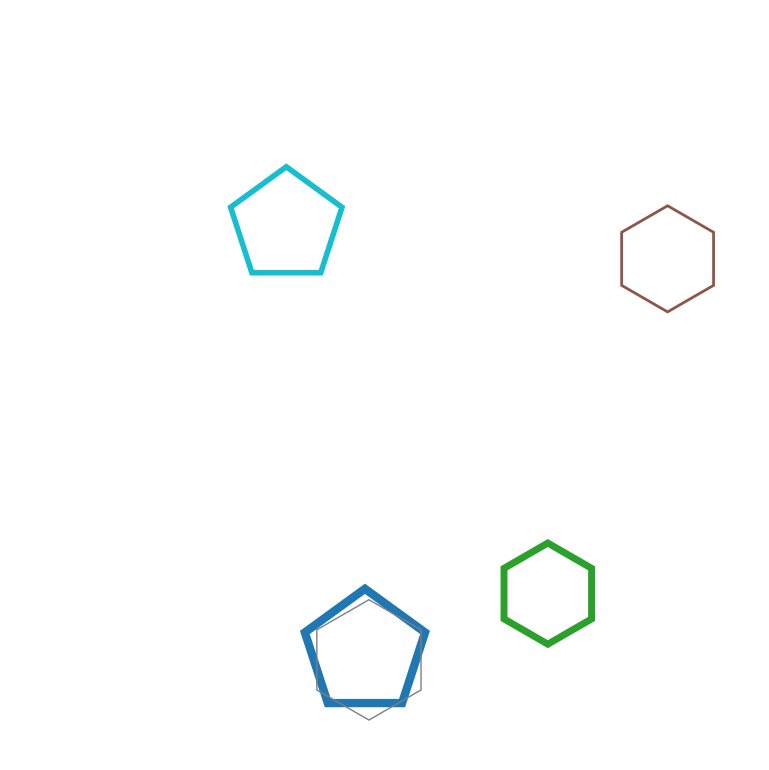[{"shape": "pentagon", "thickness": 3, "radius": 0.41, "center": [0.474, 0.153]}, {"shape": "hexagon", "thickness": 2.5, "radius": 0.33, "center": [0.711, 0.229]}, {"shape": "hexagon", "thickness": 1, "radius": 0.34, "center": [0.867, 0.664]}, {"shape": "hexagon", "thickness": 0.5, "radius": 0.39, "center": [0.479, 0.143]}, {"shape": "pentagon", "thickness": 2, "radius": 0.38, "center": [0.372, 0.707]}]